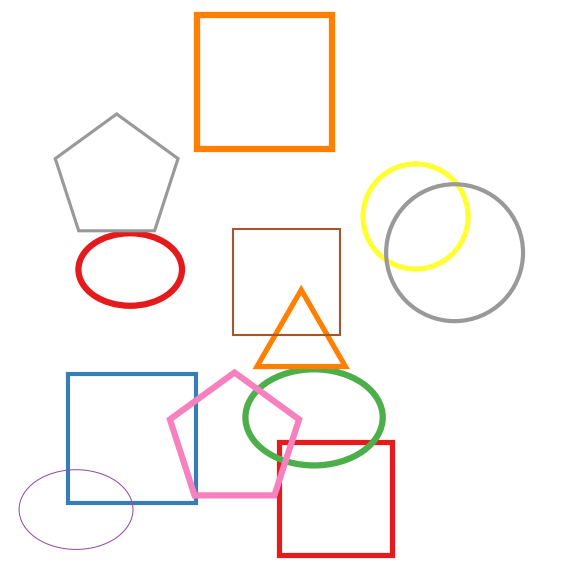[{"shape": "square", "thickness": 2.5, "radius": 0.49, "center": [0.58, 0.136]}, {"shape": "oval", "thickness": 3, "radius": 0.45, "center": [0.225, 0.532]}, {"shape": "square", "thickness": 2, "radius": 0.56, "center": [0.229, 0.24]}, {"shape": "oval", "thickness": 3, "radius": 0.59, "center": [0.544, 0.276]}, {"shape": "oval", "thickness": 0.5, "radius": 0.49, "center": [0.132, 0.117]}, {"shape": "square", "thickness": 3, "radius": 0.58, "center": [0.458, 0.857]}, {"shape": "triangle", "thickness": 2.5, "radius": 0.44, "center": [0.522, 0.409]}, {"shape": "circle", "thickness": 2.5, "radius": 0.45, "center": [0.72, 0.624]}, {"shape": "square", "thickness": 1, "radius": 0.46, "center": [0.496, 0.51]}, {"shape": "pentagon", "thickness": 3, "radius": 0.59, "center": [0.406, 0.236]}, {"shape": "circle", "thickness": 2, "radius": 0.59, "center": [0.787, 0.562]}, {"shape": "pentagon", "thickness": 1.5, "radius": 0.56, "center": [0.202, 0.69]}]